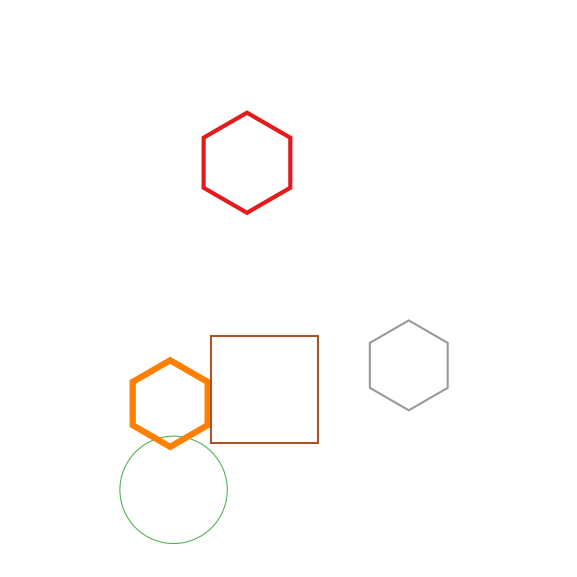[{"shape": "hexagon", "thickness": 2, "radius": 0.43, "center": [0.428, 0.717]}, {"shape": "circle", "thickness": 0.5, "radius": 0.46, "center": [0.301, 0.151]}, {"shape": "hexagon", "thickness": 3, "radius": 0.37, "center": [0.295, 0.3]}, {"shape": "square", "thickness": 1, "radius": 0.46, "center": [0.458, 0.324]}, {"shape": "hexagon", "thickness": 1, "radius": 0.39, "center": [0.708, 0.366]}]